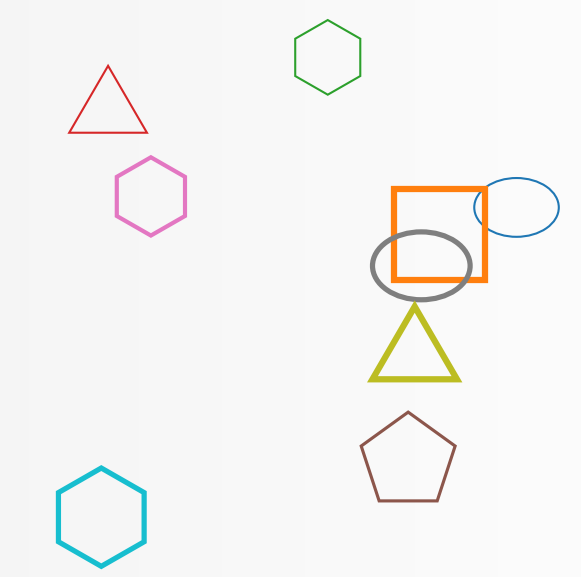[{"shape": "oval", "thickness": 1, "radius": 0.36, "center": [0.889, 0.64]}, {"shape": "square", "thickness": 3, "radius": 0.39, "center": [0.756, 0.593]}, {"shape": "hexagon", "thickness": 1, "radius": 0.32, "center": [0.564, 0.9]}, {"shape": "triangle", "thickness": 1, "radius": 0.39, "center": [0.186, 0.808]}, {"shape": "pentagon", "thickness": 1.5, "radius": 0.42, "center": [0.702, 0.201]}, {"shape": "hexagon", "thickness": 2, "radius": 0.34, "center": [0.26, 0.659]}, {"shape": "oval", "thickness": 2.5, "radius": 0.42, "center": [0.725, 0.539]}, {"shape": "triangle", "thickness": 3, "radius": 0.42, "center": [0.713, 0.384]}, {"shape": "hexagon", "thickness": 2.5, "radius": 0.43, "center": [0.174, 0.104]}]